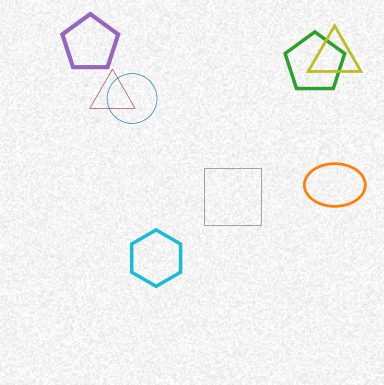[{"shape": "circle", "thickness": 0.5, "radius": 0.32, "center": [0.343, 0.744]}, {"shape": "oval", "thickness": 2, "radius": 0.4, "center": [0.87, 0.519]}, {"shape": "pentagon", "thickness": 2.5, "radius": 0.41, "center": [0.818, 0.836]}, {"shape": "pentagon", "thickness": 3, "radius": 0.38, "center": [0.234, 0.887]}, {"shape": "triangle", "thickness": 0.5, "radius": 0.34, "center": [0.292, 0.752]}, {"shape": "square", "thickness": 0.5, "radius": 0.37, "center": [0.605, 0.489]}, {"shape": "triangle", "thickness": 2, "radius": 0.4, "center": [0.869, 0.854]}, {"shape": "hexagon", "thickness": 2.5, "radius": 0.37, "center": [0.406, 0.33]}]